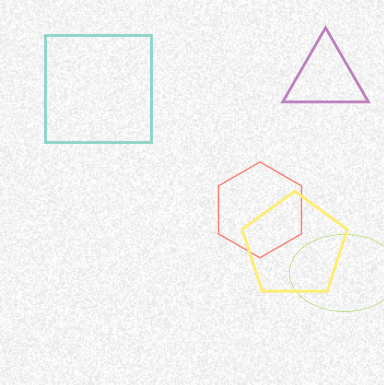[{"shape": "square", "thickness": 2, "radius": 0.69, "center": [0.255, 0.77]}, {"shape": "hexagon", "thickness": 1, "radius": 0.62, "center": [0.675, 0.455]}, {"shape": "oval", "thickness": 0.5, "radius": 0.72, "center": [0.895, 0.291]}, {"shape": "triangle", "thickness": 2, "radius": 0.64, "center": [0.846, 0.8]}, {"shape": "pentagon", "thickness": 2, "radius": 0.72, "center": [0.765, 0.36]}]